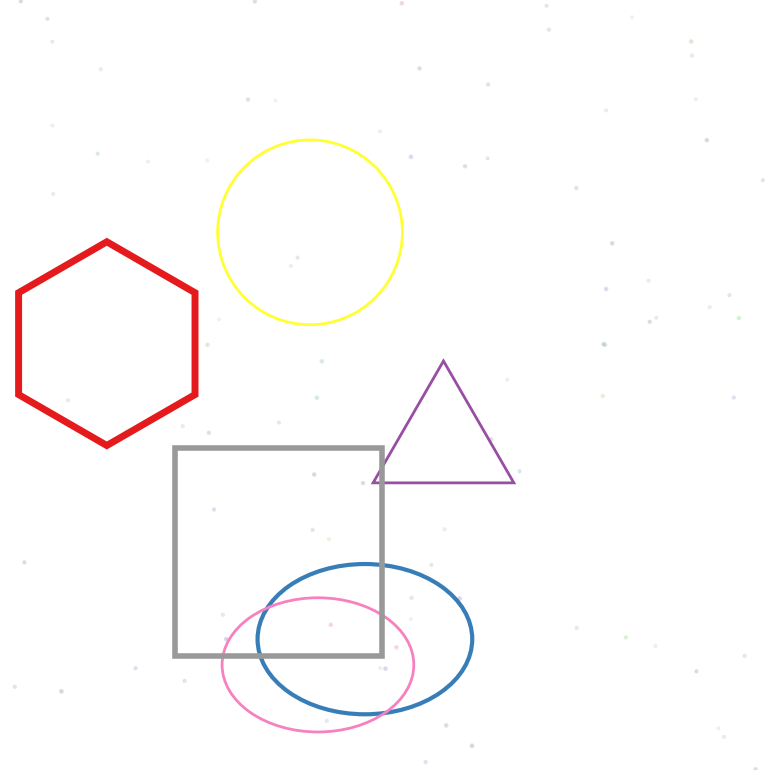[{"shape": "hexagon", "thickness": 2.5, "radius": 0.66, "center": [0.139, 0.554]}, {"shape": "oval", "thickness": 1.5, "radius": 0.7, "center": [0.474, 0.17]}, {"shape": "triangle", "thickness": 1, "radius": 0.53, "center": [0.576, 0.426]}, {"shape": "circle", "thickness": 1, "radius": 0.6, "center": [0.403, 0.698]}, {"shape": "oval", "thickness": 1, "radius": 0.62, "center": [0.413, 0.137]}, {"shape": "square", "thickness": 2, "radius": 0.67, "center": [0.362, 0.283]}]